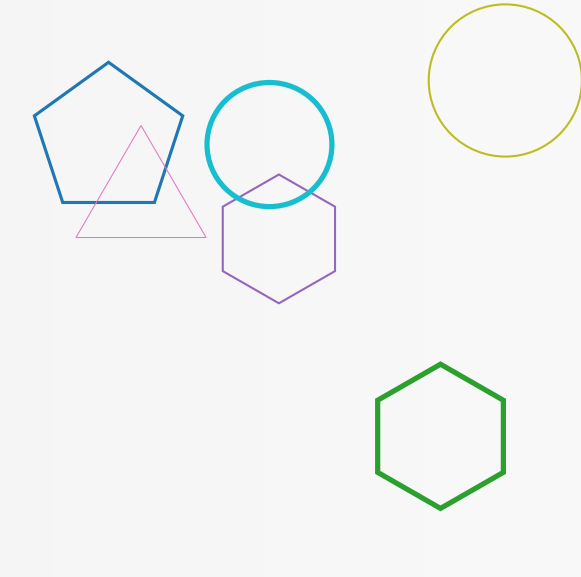[{"shape": "pentagon", "thickness": 1.5, "radius": 0.67, "center": [0.187, 0.757]}, {"shape": "hexagon", "thickness": 2.5, "radius": 0.62, "center": [0.758, 0.244]}, {"shape": "hexagon", "thickness": 1, "radius": 0.56, "center": [0.48, 0.585]}, {"shape": "triangle", "thickness": 0.5, "radius": 0.65, "center": [0.243, 0.652]}, {"shape": "circle", "thickness": 1, "radius": 0.66, "center": [0.869, 0.86]}, {"shape": "circle", "thickness": 2.5, "radius": 0.54, "center": [0.464, 0.749]}]